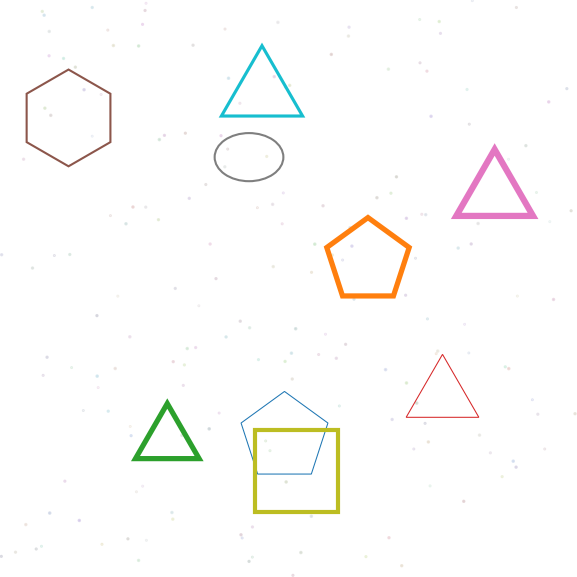[{"shape": "pentagon", "thickness": 0.5, "radius": 0.4, "center": [0.493, 0.242]}, {"shape": "pentagon", "thickness": 2.5, "radius": 0.38, "center": [0.637, 0.547]}, {"shape": "triangle", "thickness": 2.5, "radius": 0.32, "center": [0.29, 0.237]}, {"shape": "triangle", "thickness": 0.5, "radius": 0.36, "center": [0.766, 0.313]}, {"shape": "hexagon", "thickness": 1, "radius": 0.42, "center": [0.119, 0.795]}, {"shape": "triangle", "thickness": 3, "radius": 0.38, "center": [0.857, 0.664]}, {"shape": "oval", "thickness": 1, "radius": 0.3, "center": [0.431, 0.727]}, {"shape": "square", "thickness": 2, "radius": 0.36, "center": [0.514, 0.184]}, {"shape": "triangle", "thickness": 1.5, "radius": 0.41, "center": [0.454, 0.839]}]